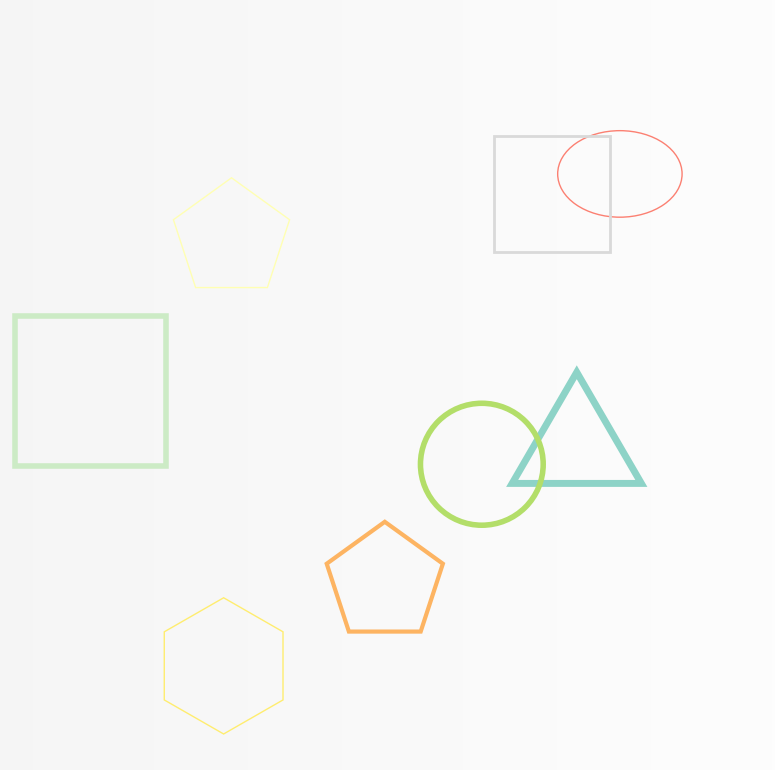[{"shape": "triangle", "thickness": 2.5, "radius": 0.48, "center": [0.744, 0.42]}, {"shape": "pentagon", "thickness": 0.5, "radius": 0.39, "center": [0.299, 0.69]}, {"shape": "oval", "thickness": 0.5, "radius": 0.4, "center": [0.8, 0.774]}, {"shape": "pentagon", "thickness": 1.5, "radius": 0.39, "center": [0.497, 0.244]}, {"shape": "circle", "thickness": 2, "radius": 0.4, "center": [0.622, 0.397]}, {"shape": "square", "thickness": 1, "radius": 0.38, "center": [0.713, 0.748]}, {"shape": "square", "thickness": 2, "radius": 0.49, "center": [0.117, 0.492]}, {"shape": "hexagon", "thickness": 0.5, "radius": 0.44, "center": [0.289, 0.135]}]